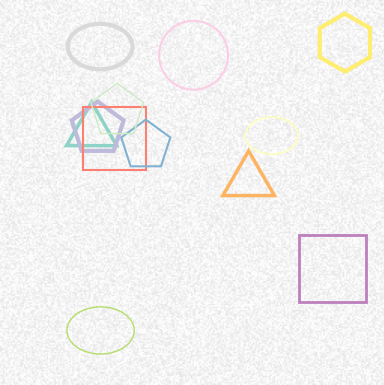[{"shape": "triangle", "thickness": 2.5, "radius": 0.38, "center": [0.238, 0.659]}, {"shape": "oval", "thickness": 1, "radius": 0.34, "center": [0.706, 0.648]}, {"shape": "pentagon", "thickness": 3, "radius": 0.35, "center": [0.254, 0.665]}, {"shape": "square", "thickness": 1.5, "radius": 0.41, "center": [0.297, 0.641]}, {"shape": "pentagon", "thickness": 1.5, "radius": 0.34, "center": [0.379, 0.622]}, {"shape": "triangle", "thickness": 2.5, "radius": 0.39, "center": [0.646, 0.531]}, {"shape": "oval", "thickness": 1, "radius": 0.44, "center": [0.261, 0.142]}, {"shape": "circle", "thickness": 1.5, "radius": 0.45, "center": [0.503, 0.857]}, {"shape": "oval", "thickness": 3, "radius": 0.42, "center": [0.26, 0.879]}, {"shape": "square", "thickness": 2, "radius": 0.43, "center": [0.863, 0.304]}, {"shape": "pentagon", "thickness": 1, "radius": 0.36, "center": [0.304, 0.712]}, {"shape": "hexagon", "thickness": 3, "radius": 0.38, "center": [0.896, 0.889]}]